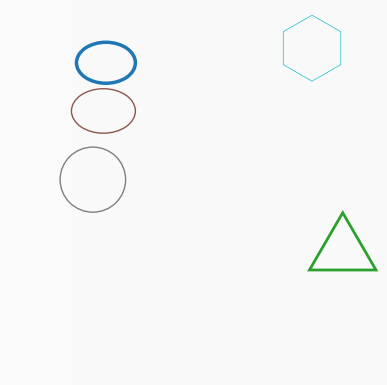[{"shape": "oval", "thickness": 2.5, "radius": 0.38, "center": [0.273, 0.837]}, {"shape": "triangle", "thickness": 2, "radius": 0.5, "center": [0.884, 0.348]}, {"shape": "oval", "thickness": 1, "radius": 0.41, "center": [0.267, 0.712]}, {"shape": "circle", "thickness": 1, "radius": 0.42, "center": [0.24, 0.533]}, {"shape": "hexagon", "thickness": 0.5, "radius": 0.43, "center": [0.805, 0.875]}]